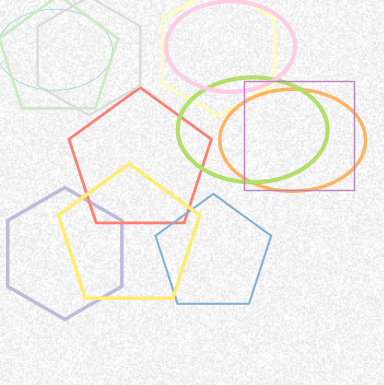[{"shape": "oval", "thickness": 0.5, "radius": 0.75, "center": [0.142, 0.871]}, {"shape": "hexagon", "thickness": 2, "radius": 0.84, "center": [0.568, 0.868]}, {"shape": "hexagon", "thickness": 2.5, "radius": 0.86, "center": [0.168, 0.342]}, {"shape": "pentagon", "thickness": 2, "radius": 0.97, "center": [0.364, 0.578]}, {"shape": "pentagon", "thickness": 1.5, "radius": 0.79, "center": [0.554, 0.339]}, {"shape": "oval", "thickness": 2.5, "radius": 0.95, "center": [0.76, 0.636]}, {"shape": "oval", "thickness": 3, "radius": 0.97, "center": [0.656, 0.663]}, {"shape": "oval", "thickness": 3, "radius": 0.84, "center": [0.599, 0.879]}, {"shape": "hexagon", "thickness": 1.5, "radius": 0.77, "center": [0.231, 0.855]}, {"shape": "square", "thickness": 1, "radius": 0.71, "center": [0.777, 0.648]}, {"shape": "pentagon", "thickness": 2, "radius": 0.81, "center": [0.152, 0.85]}, {"shape": "pentagon", "thickness": 2.5, "radius": 0.97, "center": [0.335, 0.381]}]